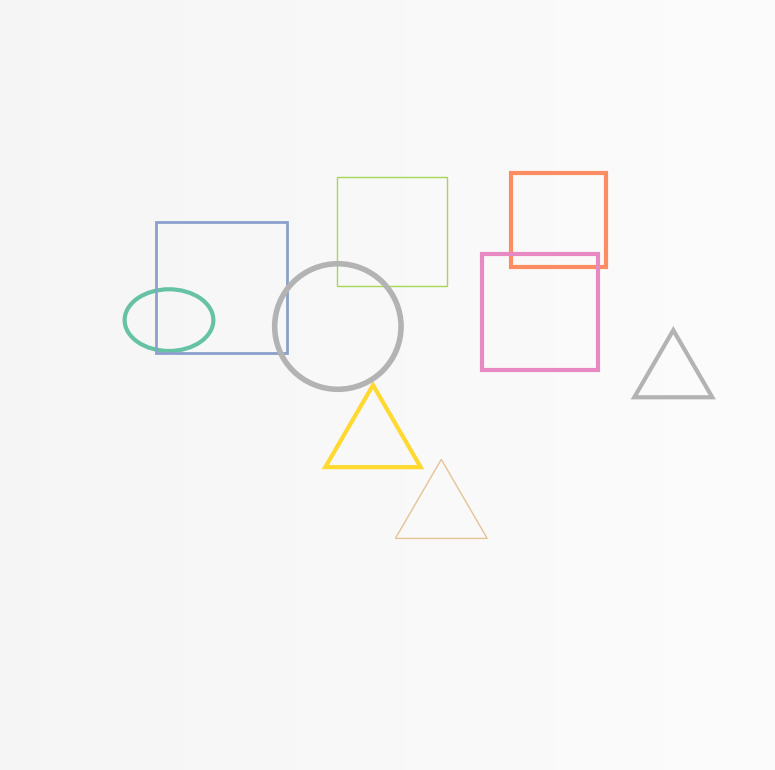[{"shape": "oval", "thickness": 1.5, "radius": 0.29, "center": [0.218, 0.584]}, {"shape": "square", "thickness": 1.5, "radius": 0.3, "center": [0.72, 0.715]}, {"shape": "square", "thickness": 1, "radius": 0.42, "center": [0.286, 0.627]}, {"shape": "square", "thickness": 1.5, "radius": 0.38, "center": [0.697, 0.595]}, {"shape": "square", "thickness": 0.5, "radius": 0.35, "center": [0.506, 0.7]}, {"shape": "triangle", "thickness": 1.5, "radius": 0.36, "center": [0.481, 0.429]}, {"shape": "triangle", "thickness": 0.5, "radius": 0.34, "center": [0.569, 0.335]}, {"shape": "circle", "thickness": 2, "radius": 0.41, "center": [0.436, 0.576]}, {"shape": "triangle", "thickness": 1.5, "radius": 0.29, "center": [0.869, 0.513]}]